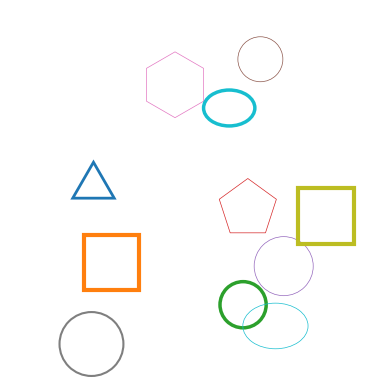[{"shape": "triangle", "thickness": 2, "radius": 0.31, "center": [0.243, 0.516]}, {"shape": "square", "thickness": 3, "radius": 0.36, "center": [0.289, 0.318]}, {"shape": "circle", "thickness": 2.5, "radius": 0.3, "center": [0.631, 0.208]}, {"shape": "pentagon", "thickness": 0.5, "radius": 0.39, "center": [0.644, 0.458]}, {"shape": "circle", "thickness": 0.5, "radius": 0.38, "center": [0.737, 0.309]}, {"shape": "circle", "thickness": 0.5, "radius": 0.29, "center": [0.676, 0.846]}, {"shape": "hexagon", "thickness": 0.5, "radius": 0.43, "center": [0.455, 0.78]}, {"shape": "circle", "thickness": 1.5, "radius": 0.41, "center": [0.238, 0.106]}, {"shape": "square", "thickness": 3, "radius": 0.36, "center": [0.846, 0.44]}, {"shape": "oval", "thickness": 2.5, "radius": 0.33, "center": [0.595, 0.72]}, {"shape": "oval", "thickness": 0.5, "radius": 0.42, "center": [0.715, 0.153]}]